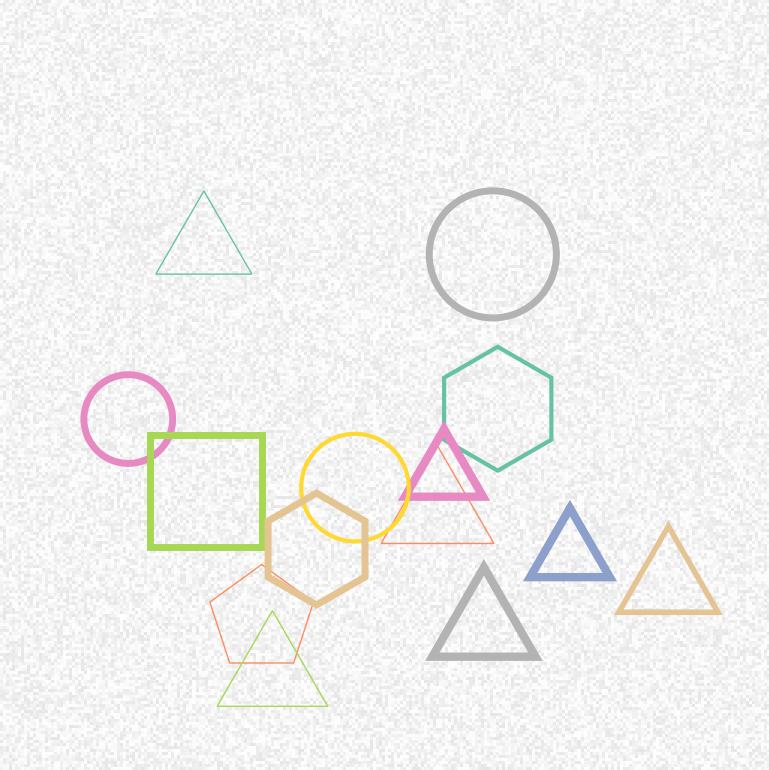[{"shape": "triangle", "thickness": 0.5, "radius": 0.36, "center": [0.265, 0.68]}, {"shape": "hexagon", "thickness": 1.5, "radius": 0.4, "center": [0.646, 0.469]}, {"shape": "triangle", "thickness": 0.5, "radius": 0.42, "center": [0.568, 0.336]}, {"shape": "pentagon", "thickness": 0.5, "radius": 0.35, "center": [0.34, 0.196]}, {"shape": "triangle", "thickness": 3, "radius": 0.3, "center": [0.74, 0.28]}, {"shape": "circle", "thickness": 2.5, "radius": 0.29, "center": [0.167, 0.456]}, {"shape": "triangle", "thickness": 3, "radius": 0.29, "center": [0.577, 0.384]}, {"shape": "square", "thickness": 2.5, "radius": 0.36, "center": [0.267, 0.362]}, {"shape": "triangle", "thickness": 0.5, "radius": 0.41, "center": [0.354, 0.124]}, {"shape": "circle", "thickness": 1.5, "radius": 0.35, "center": [0.461, 0.367]}, {"shape": "triangle", "thickness": 2, "radius": 0.37, "center": [0.868, 0.242]}, {"shape": "hexagon", "thickness": 2.5, "radius": 0.36, "center": [0.411, 0.287]}, {"shape": "triangle", "thickness": 3, "radius": 0.39, "center": [0.628, 0.186]}, {"shape": "circle", "thickness": 2.5, "radius": 0.41, "center": [0.64, 0.67]}]